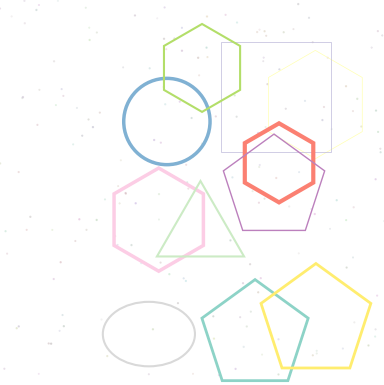[{"shape": "pentagon", "thickness": 2, "radius": 0.73, "center": [0.662, 0.129]}, {"shape": "hexagon", "thickness": 0.5, "radius": 0.7, "center": [0.819, 0.728]}, {"shape": "square", "thickness": 0.5, "radius": 0.71, "center": [0.717, 0.749]}, {"shape": "hexagon", "thickness": 3, "radius": 0.51, "center": [0.725, 0.577]}, {"shape": "circle", "thickness": 2.5, "radius": 0.56, "center": [0.433, 0.684]}, {"shape": "hexagon", "thickness": 1.5, "radius": 0.57, "center": [0.525, 0.824]}, {"shape": "hexagon", "thickness": 2.5, "radius": 0.67, "center": [0.412, 0.43]}, {"shape": "oval", "thickness": 1.5, "radius": 0.6, "center": [0.387, 0.132]}, {"shape": "pentagon", "thickness": 1, "radius": 0.69, "center": [0.712, 0.513]}, {"shape": "triangle", "thickness": 1.5, "radius": 0.65, "center": [0.521, 0.399]}, {"shape": "pentagon", "thickness": 2, "radius": 0.75, "center": [0.821, 0.166]}]